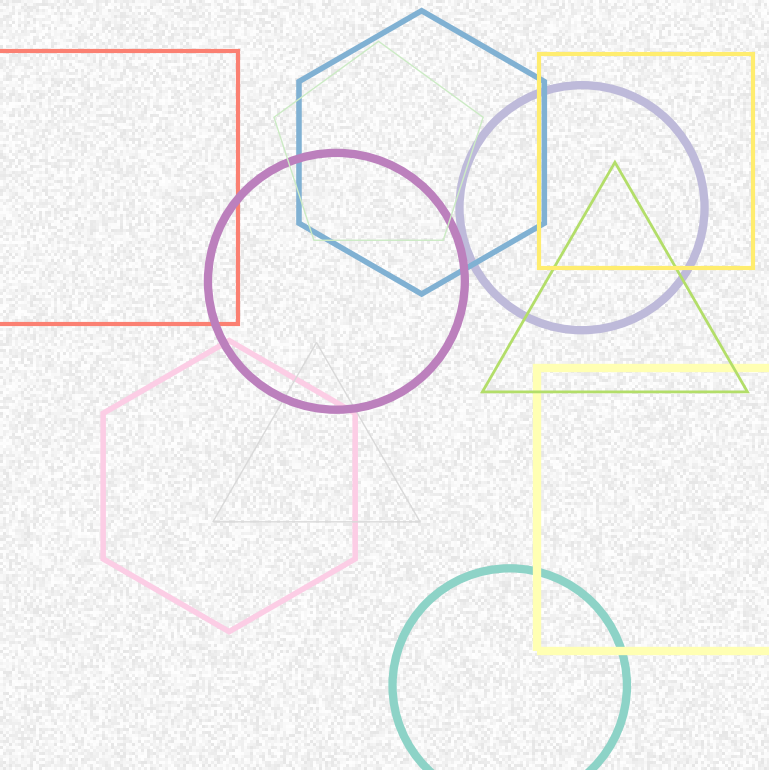[{"shape": "circle", "thickness": 3, "radius": 0.76, "center": [0.662, 0.11]}, {"shape": "square", "thickness": 3, "radius": 0.92, "center": [0.881, 0.338]}, {"shape": "circle", "thickness": 3, "radius": 0.8, "center": [0.756, 0.73]}, {"shape": "square", "thickness": 1.5, "radius": 0.89, "center": [0.132, 0.757]}, {"shape": "hexagon", "thickness": 2, "radius": 0.92, "center": [0.548, 0.802]}, {"shape": "triangle", "thickness": 1, "radius": 0.99, "center": [0.799, 0.59]}, {"shape": "hexagon", "thickness": 2, "radius": 0.94, "center": [0.298, 0.369]}, {"shape": "triangle", "thickness": 0.5, "radius": 0.78, "center": [0.411, 0.4]}, {"shape": "circle", "thickness": 3, "radius": 0.83, "center": [0.437, 0.635]}, {"shape": "pentagon", "thickness": 0.5, "radius": 0.71, "center": [0.492, 0.804]}, {"shape": "square", "thickness": 1.5, "radius": 0.69, "center": [0.839, 0.791]}]